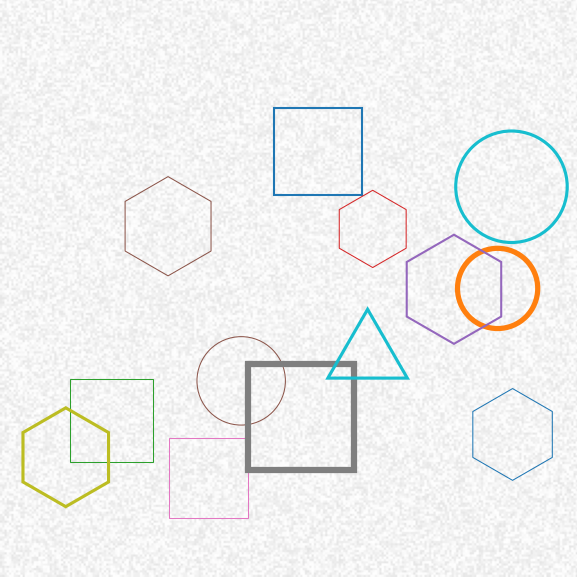[{"shape": "hexagon", "thickness": 0.5, "radius": 0.4, "center": [0.888, 0.247]}, {"shape": "square", "thickness": 1, "radius": 0.38, "center": [0.551, 0.737]}, {"shape": "circle", "thickness": 2.5, "radius": 0.35, "center": [0.862, 0.5]}, {"shape": "square", "thickness": 0.5, "radius": 0.36, "center": [0.193, 0.271]}, {"shape": "hexagon", "thickness": 0.5, "radius": 0.33, "center": [0.645, 0.603]}, {"shape": "hexagon", "thickness": 1, "radius": 0.47, "center": [0.786, 0.498]}, {"shape": "circle", "thickness": 0.5, "radius": 0.38, "center": [0.418, 0.34]}, {"shape": "hexagon", "thickness": 0.5, "radius": 0.43, "center": [0.291, 0.607]}, {"shape": "square", "thickness": 0.5, "radius": 0.34, "center": [0.361, 0.172]}, {"shape": "square", "thickness": 3, "radius": 0.46, "center": [0.522, 0.277]}, {"shape": "hexagon", "thickness": 1.5, "radius": 0.43, "center": [0.114, 0.207]}, {"shape": "triangle", "thickness": 1.5, "radius": 0.4, "center": [0.637, 0.384]}, {"shape": "circle", "thickness": 1.5, "radius": 0.48, "center": [0.886, 0.676]}]